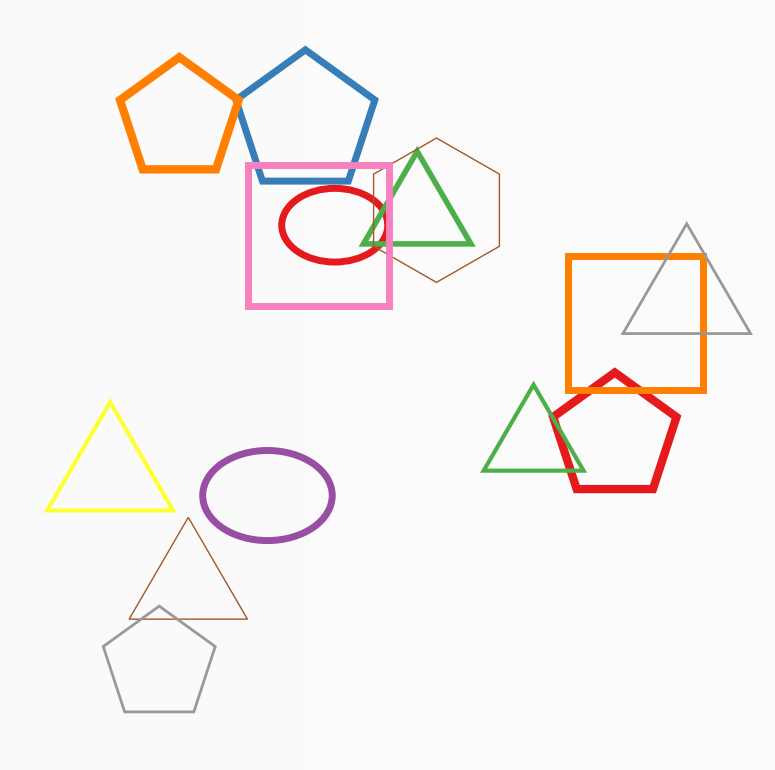[{"shape": "pentagon", "thickness": 3, "radius": 0.42, "center": [0.793, 0.433]}, {"shape": "oval", "thickness": 2.5, "radius": 0.34, "center": [0.432, 0.708]}, {"shape": "pentagon", "thickness": 2.5, "radius": 0.47, "center": [0.394, 0.841]}, {"shape": "triangle", "thickness": 2, "radius": 0.4, "center": [0.538, 0.723]}, {"shape": "triangle", "thickness": 1.5, "radius": 0.37, "center": [0.689, 0.426]}, {"shape": "oval", "thickness": 2.5, "radius": 0.42, "center": [0.345, 0.356]}, {"shape": "pentagon", "thickness": 3, "radius": 0.4, "center": [0.231, 0.845]}, {"shape": "square", "thickness": 2.5, "radius": 0.44, "center": [0.819, 0.58]}, {"shape": "triangle", "thickness": 1.5, "radius": 0.47, "center": [0.142, 0.384]}, {"shape": "triangle", "thickness": 0.5, "radius": 0.44, "center": [0.243, 0.24]}, {"shape": "hexagon", "thickness": 0.5, "radius": 0.47, "center": [0.563, 0.727]}, {"shape": "square", "thickness": 2.5, "radius": 0.46, "center": [0.411, 0.694]}, {"shape": "pentagon", "thickness": 1, "radius": 0.38, "center": [0.205, 0.137]}, {"shape": "triangle", "thickness": 1, "radius": 0.48, "center": [0.886, 0.614]}]